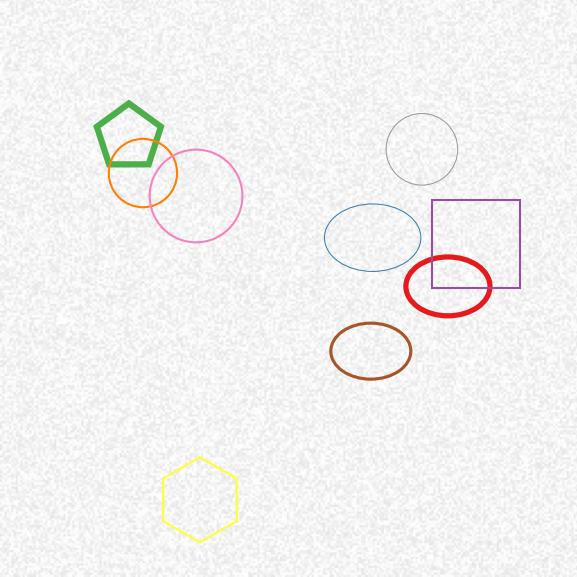[{"shape": "oval", "thickness": 2.5, "radius": 0.36, "center": [0.776, 0.503]}, {"shape": "oval", "thickness": 0.5, "radius": 0.42, "center": [0.645, 0.588]}, {"shape": "pentagon", "thickness": 3, "radius": 0.29, "center": [0.223, 0.762]}, {"shape": "square", "thickness": 1, "radius": 0.38, "center": [0.824, 0.577]}, {"shape": "circle", "thickness": 1, "radius": 0.3, "center": [0.248, 0.699]}, {"shape": "hexagon", "thickness": 1, "radius": 0.37, "center": [0.346, 0.134]}, {"shape": "oval", "thickness": 1.5, "radius": 0.35, "center": [0.642, 0.391]}, {"shape": "circle", "thickness": 1, "radius": 0.4, "center": [0.339, 0.66]}, {"shape": "circle", "thickness": 0.5, "radius": 0.31, "center": [0.731, 0.741]}]